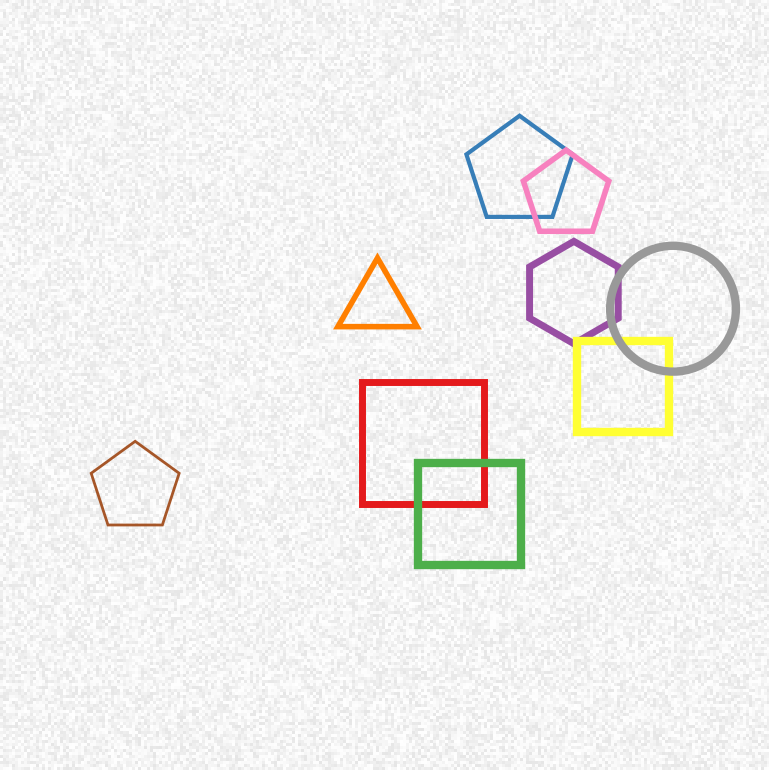[{"shape": "square", "thickness": 2.5, "radius": 0.4, "center": [0.549, 0.424]}, {"shape": "pentagon", "thickness": 1.5, "radius": 0.36, "center": [0.675, 0.777]}, {"shape": "square", "thickness": 3, "radius": 0.33, "center": [0.61, 0.332]}, {"shape": "hexagon", "thickness": 2.5, "radius": 0.33, "center": [0.745, 0.62]}, {"shape": "triangle", "thickness": 2, "radius": 0.3, "center": [0.49, 0.605]}, {"shape": "square", "thickness": 3, "radius": 0.3, "center": [0.809, 0.498]}, {"shape": "pentagon", "thickness": 1, "radius": 0.3, "center": [0.176, 0.367]}, {"shape": "pentagon", "thickness": 2, "radius": 0.29, "center": [0.735, 0.747]}, {"shape": "circle", "thickness": 3, "radius": 0.41, "center": [0.874, 0.599]}]